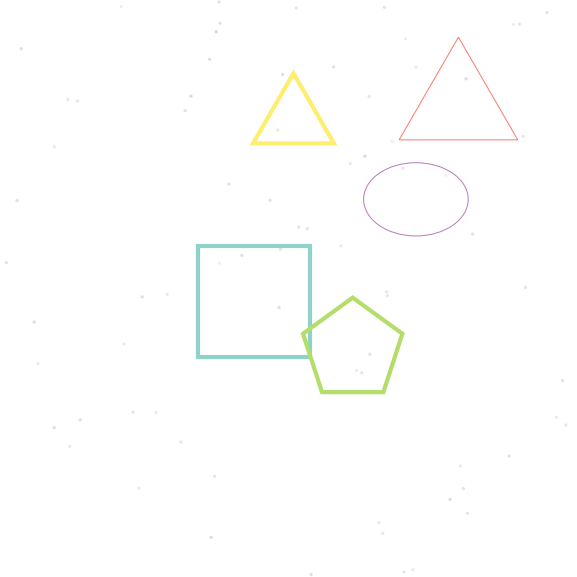[{"shape": "square", "thickness": 2, "radius": 0.48, "center": [0.44, 0.477]}, {"shape": "triangle", "thickness": 0.5, "radius": 0.59, "center": [0.794, 0.816]}, {"shape": "pentagon", "thickness": 2, "radius": 0.45, "center": [0.611, 0.393]}, {"shape": "oval", "thickness": 0.5, "radius": 0.45, "center": [0.72, 0.654]}, {"shape": "triangle", "thickness": 2, "radius": 0.4, "center": [0.508, 0.791]}]